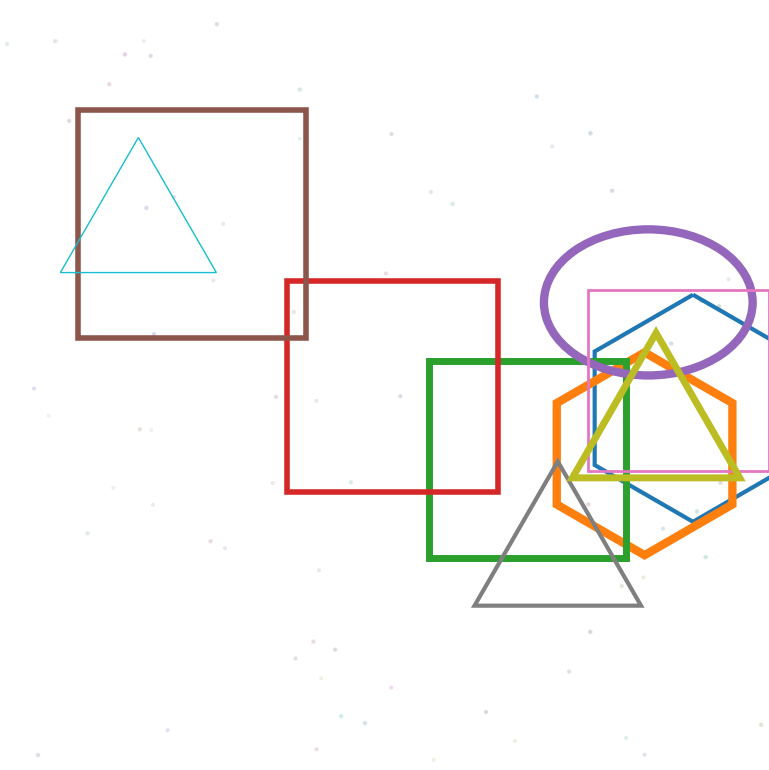[{"shape": "hexagon", "thickness": 1.5, "radius": 0.74, "center": [0.9, 0.47]}, {"shape": "hexagon", "thickness": 3, "radius": 0.66, "center": [0.837, 0.411]}, {"shape": "square", "thickness": 2.5, "radius": 0.64, "center": [0.686, 0.403]}, {"shape": "square", "thickness": 2, "radius": 0.69, "center": [0.51, 0.498]}, {"shape": "oval", "thickness": 3, "radius": 0.68, "center": [0.842, 0.607]}, {"shape": "square", "thickness": 2, "radius": 0.74, "center": [0.25, 0.709]}, {"shape": "square", "thickness": 1, "radius": 0.59, "center": [0.881, 0.506]}, {"shape": "triangle", "thickness": 1.5, "radius": 0.62, "center": [0.724, 0.276]}, {"shape": "triangle", "thickness": 2.5, "radius": 0.63, "center": [0.852, 0.442]}, {"shape": "triangle", "thickness": 0.5, "radius": 0.58, "center": [0.18, 0.704]}]